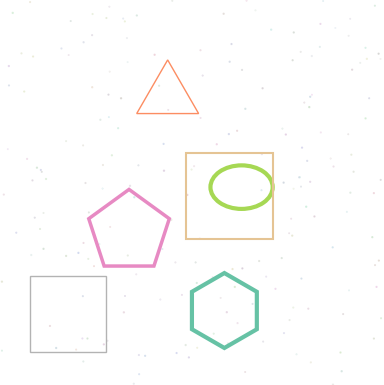[{"shape": "hexagon", "thickness": 3, "radius": 0.49, "center": [0.583, 0.193]}, {"shape": "triangle", "thickness": 1, "radius": 0.46, "center": [0.435, 0.751]}, {"shape": "pentagon", "thickness": 2.5, "radius": 0.55, "center": [0.335, 0.398]}, {"shape": "oval", "thickness": 3, "radius": 0.4, "center": [0.627, 0.514]}, {"shape": "square", "thickness": 1.5, "radius": 0.56, "center": [0.595, 0.491]}, {"shape": "square", "thickness": 1, "radius": 0.49, "center": [0.176, 0.185]}]